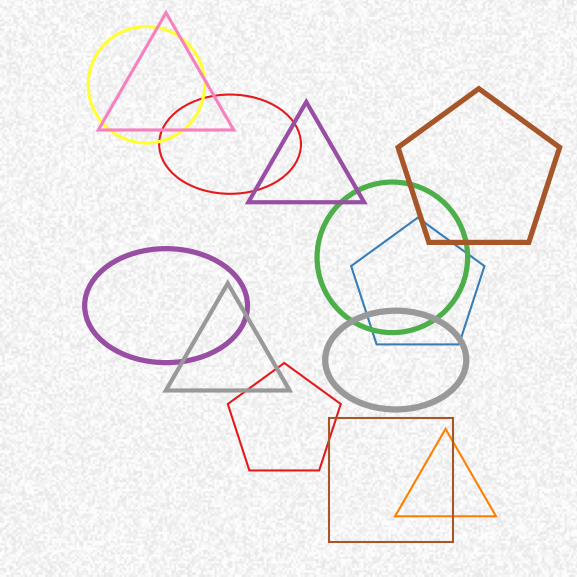[{"shape": "oval", "thickness": 1, "radius": 0.61, "center": [0.398, 0.749]}, {"shape": "pentagon", "thickness": 1, "radius": 0.51, "center": [0.492, 0.268]}, {"shape": "pentagon", "thickness": 1, "radius": 0.61, "center": [0.723, 0.501]}, {"shape": "circle", "thickness": 2.5, "radius": 0.65, "center": [0.679, 0.554]}, {"shape": "triangle", "thickness": 2, "radius": 0.58, "center": [0.53, 0.707]}, {"shape": "oval", "thickness": 2.5, "radius": 0.71, "center": [0.288, 0.47]}, {"shape": "triangle", "thickness": 1, "radius": 0.5, "center": [0.772, 0.156]}, {"shape": "circle", "thickness": 1.5, "radius": 0.5, "center": [0.254, 0.852]}, {"shape": "square", "thickness": 1, "radius": 0.54, "center": [0.677, 0.168]}, {"shape": "pentagon", "thickness": 2.5, "radius": 0.74, "center": [0.829, 0.698]}, {"shape": "triangle", "thickness": 1.5, "radius": 0.68, "center": [0.287, 0.842]}, {"shape": "oval", "thickness": 3, "radius": 0.61, "center": [0.685, 0.376]}, {"shape": "triangle", "thickness": 2, "radius": 0.62, "center": [0.394, 0.385]}]